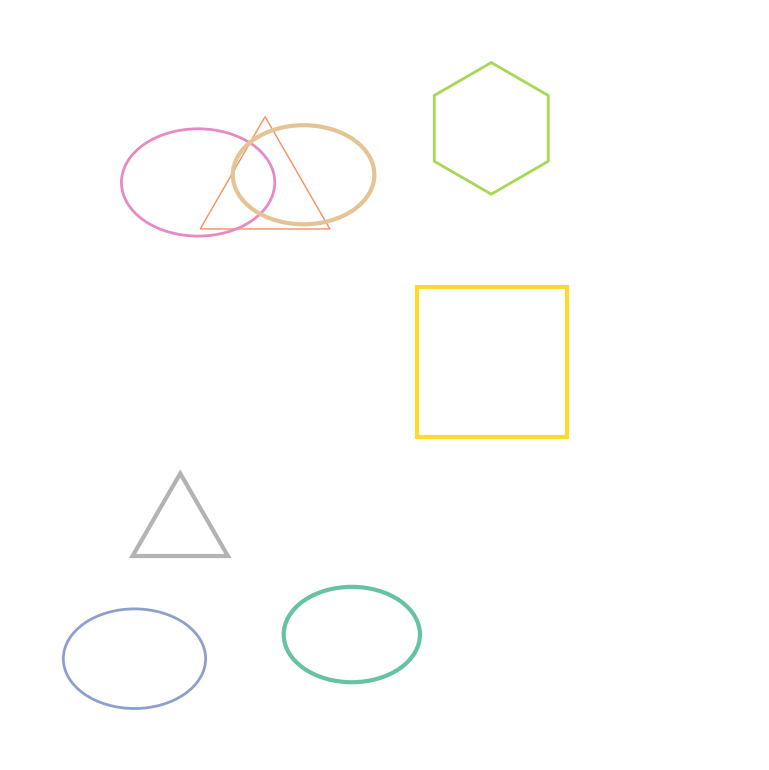[{"shape": "oval", "thickness": 1.5, "radius": 0.44, "center": [0.457, 0.176]}, {"shape": "triangle", "thickness": 0.5, "radius": 0.49, "center": [0.344, 0.751]}, {"shape": "oval", "thickness": 1, "radius": 0.46, "center": [0.175, 0.145]}, {"shape": "oval", "thickness": 1, "radius": 0.5, "center": [0.257, 0.763]}, {"shape": "hexagon", "thickness": 1, "radius": 0.43, "center": [0.638, 0.833]}, {"shape": "square", "thickness": 1.5, "radius": 0.49, "center": [0.639, 0.53]}, {"shape": "oval", "thickness": 1.5, "radius": 0.46, "center": [0.394, 0.773]}, {"shape": "triangle", "thickness": 1.5, "radius": 0.36, "center": [0.234, 0.314]}]